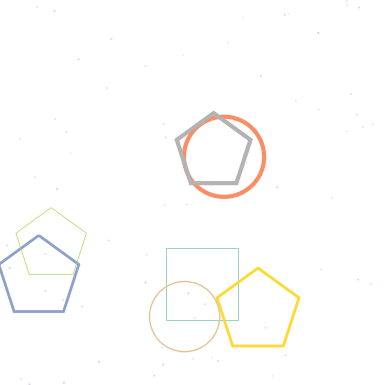[{"shape": "square", "thickness": 0.5, "radius": 0.46, "center": [0.525, 0.262]}, {"shape": "circle", "thickness": 3, "radius": 0.52, "center": [0.582, 0.593]}, {"shape": "pentagon", "thickness": 2, "radius": 0.55, "center": [0.101, 0.279]}, {"shape": "pentagon", "thickness": 0.5, "radius": 0.48, "center": [0.133, 0.365]}, {"shape": "pentagon", "thickness": 2, "radius": 0.56, "center": [0.67, 0.192]}, {"shape": "circle", "thickness": 1, "radius": 0.46, "center": [0.48, 0.178]}, {"shape": "pentagon", "thickness": 3, "radius": 0.5, "center": [0.555, 0.606]}]